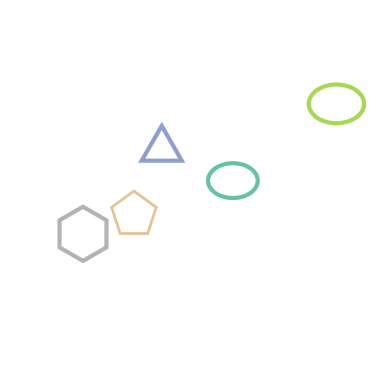[{"shape": "oval", "thickness": 3, "radius": 0.32, "center": [0.605, 0.531]}, {"shape": "triangle", "thickness": 3, "radius": 0.3, "center": [0.42, 0.613]}, {"shape": "oval", "thickness": 3, "radius": 0.36, "center": [0.874, 0.73]}, {"shape": "pentagon", "thickness": 2, "radius": 0.3, "center": [0.348, 0.443]}, {"shape": "hexagon", "thickness": 3, "radius": 0.35, "center": [0.216, 0.393]}]